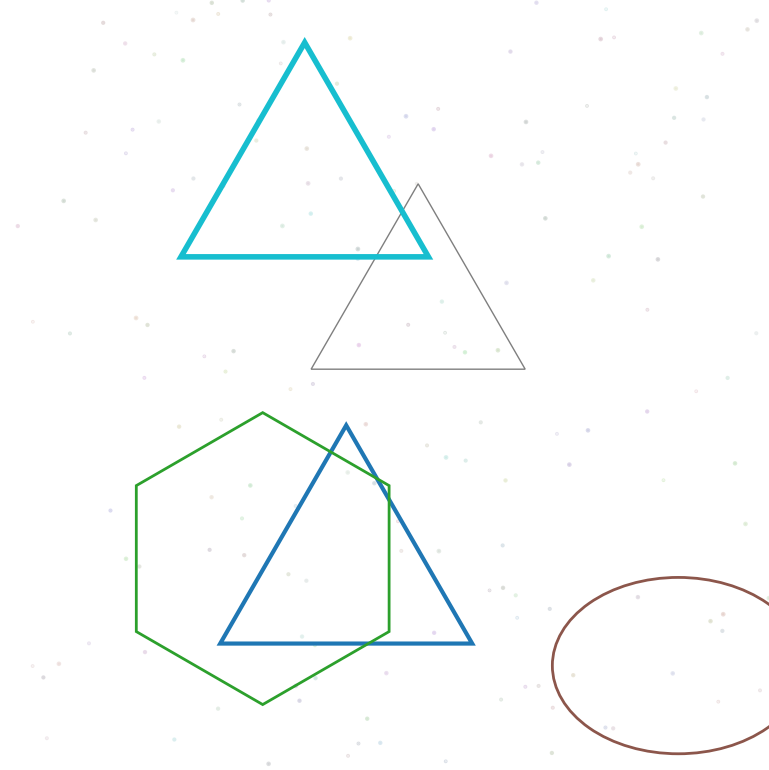[{"shape": "triangle", "thickness": 1.5, "radius": 0.94, "center": [0.45, 0.259]}, {"shape": "hexagon", "thickness": 1, "radius": 0.95, "center": [0.341, 0.275]}, {"shape": "oval", "thickness": 1, "radius": 0.82, "center": [0.881, 0.136]}, {"shape": "triangle", "thickness": 0.5, "radius": 0.8, "center": [0.543, 0.601]}, {"shape": "triangle", "thickness": 2, "radius": 0.93, "center": [0.396, 0.759]}]